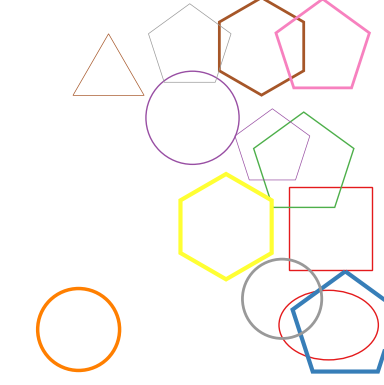[{"shape": "oval", "thickness": 1, "radius": 0.65, "center": [0.854, 0.156]}, {"shape": "square", "thickness": 1, "radius": 0.54, "center": [0.858, 0.406]}, {"shape": "pentagon", "thickness": 3, "radius": 0.72, "center": [0.897, 0.151]}, {"shape": "pentagon", "thickness": 1, "radius": 0.68, "center": [0.789, 0.572]}, {"shape": "pentagon", "thickness": 0.5, "radius": 0.51, "center": [0.707, 0.615]}, {"shape": "circle", "thickness": 1, "radius": 0.6, "center": [0.5, 0.694]}, {"shape": "circle", "thickness": 2.5, "radius": 0.53, "center": [0.204, 0.144]}, {"shape": "hexagon", "thickness": 3, "radius": 0.68, "center": [0.587, 0.411]}, {"shape": "hexagon", "thickness": 2, "radius": 0.63, "center": [0.679, 0.879]}, {"shape": "triangle", "thickness": 0.5, "radius": 0.53, "center": [0.282, 0.806]}, {"shape": "pentagon", "thickness": 2, "radius": 0.64, "center": [0.838, 0.875]}, {"shape": "circle", "thickness": 2, "radius": 0.52, "center": [0.733, 0.224]}, {"shape": "pentagon", "thickness": 0.5, "radius": 0.56, "center": [0.493, 0.878]}]